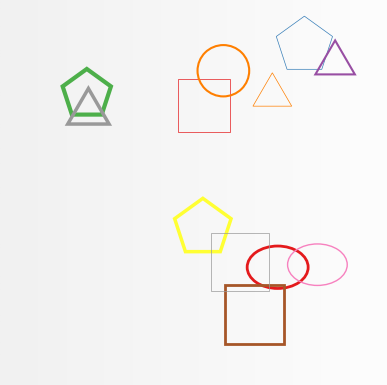[{"shape": "square", "thickness": 0.5, "radius": 0.34, "center": [0.527, 0.726]}, {"shape": "oval", "thickness": 2, "radius": 0.39, "center": [0.717, 0.306]}, {"shape": "pentagon", "thickness": 0.5, "radius": 0.38, "center": [0.786, 0.882]}, {"shape": "pentagon", "thickness": 3, "radius": 0.33, "center": [0.224, 0.755]}, {"shape": "triangle", "thickness": 1.5, "radius": 0.29, "center": [0.865, 0.836]}, {"shape": "triangle", "thickness": 0.5, "radius": 0.29, "center": [0.703, 0.753]}, {"shape": "circle", "thickness": 1.5, "radius": 0.33, "center": [0.576, 0.816]}, {"shape": "pentagon", "thickness": 2.5, "radius": 0.38, "center": [0.523, 0.408]}, {"shape": "square", "thickness": 2, "radius": 0.38, "center": [0.657, 0.183]}, {"shape": "oval", "thickness": 1, "radius": 0.38, "center": [0.819, 0.313]}, {"shape": "square", "thickness": 0.5, "radius": 0.38, "center": [0.619, 0.32]}, {"shape": "triangle", "thickness": 2.5, "radius": 0.31, "center": [0.228, 0.709]}]